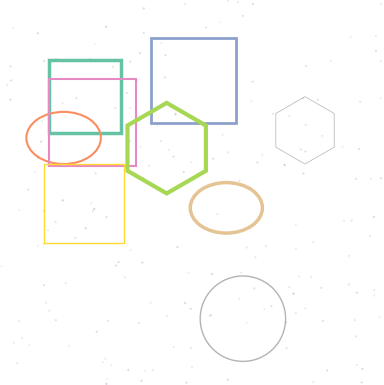[{"shape": "square", "thickness": 2.5, "radius": 0.47, "center": [0.221, 0.75]}, {"shape": "oval", "thickness": 1.5, "radius": 0.48, "center": [0.165, 0.642]}, {"shape": "square", "thickness": 2, "radius": 0.55, "center": [0.503, 0.791]}, {"shape": "square", "thickness": 1.5, "radius": 0.57, "center": [0.241, 0.682]}, {"shape": "hexagon", "thickness": 3, "radius": 0.59, "center": [0.433, 0.615]}, {"shape": "square", "thickness": 1, "radius": 0.51, "center": [0.218, 0.471]}, {"shape": "oval", "thickness": 2.5, "radius": 0.47, "center": [0.588, 0.46]}, {"shape": "hexagon", "thickness": 0.5, "radius": 0.44, "center": [0.792, 0.661]}, {"shape": "circle", "thickness": 1, "radius": 0.55, "center": [0.631, 0.172]}]